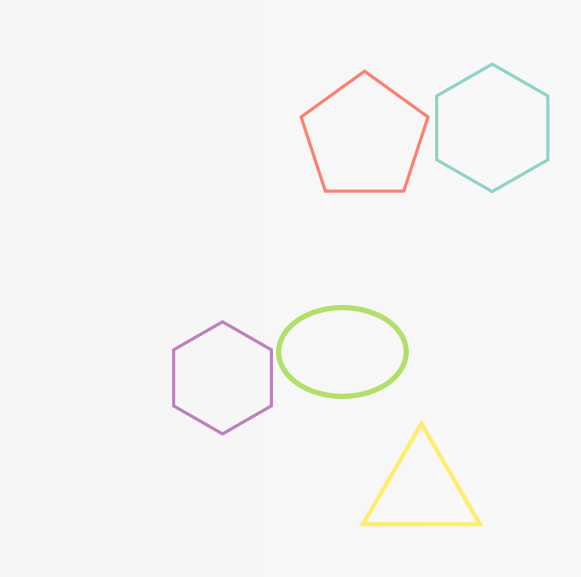[{"shape": "hexagon", "thickness": 1.5, "radius": 0.55, "center": [0.847, 0.778]}, {"shape": "pentagon", "thickness": 1.5, "radius": 0.57, "center": [0.627, 0.761]}, {"shape": "oval", "thickness": 2.5, "radius": 0.55, "center": [0.589, 0.39]}, {"shape": "hexagon", "thickness": 1.5, "radius": 0.49, "center": [0.383, 0.345]}, {"shape": "triangle", "thickness": 2, "radius": 0.58, "center": [0.725, 0.15]}]